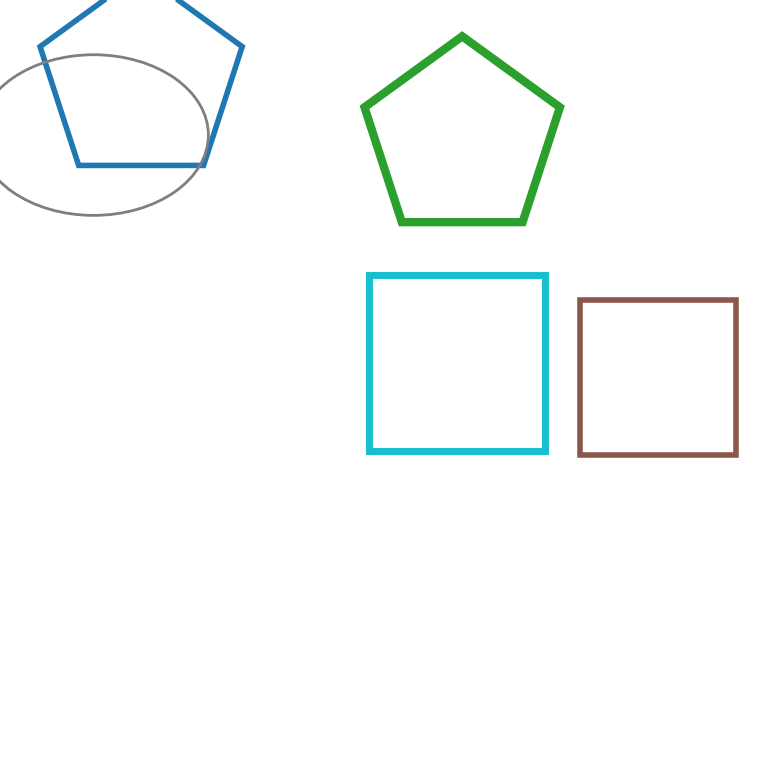[{"shape": "pentagon", "thickness": 2, "radius": 0.69, "center": [0.183, 0.897]}, {"shape": "pentagon", "thickness": 3, "radius": 0.67, "center": [0.6, 0.819]}, {"shape": "square", "thickness": 2, "radius": 0.51, "center": [0.854, 0.51]}, {"shape": "oval", "thickness": 1, "radius": 0.75, "center": [0.122, 0.825]}, {"shape": "square", "thickness": 2.5, "radius": 0.57, "center": [0.593, 0.528]}]